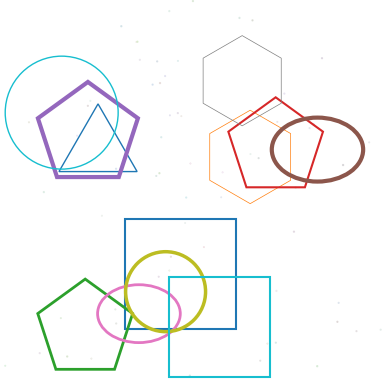[{"shape": "triangle", "thickness": 1, "radius": 0.59, "center": [0.255, 0.613]}, {"shape": "square", "thickness": 1.5, "radius": 0.72, "center": [0.47, 0.288]}, {"shape": "hexagon", "thickness": 0.5, "radius": 0.61, "center": [0.65, 0.592]}, {"shape": "pentagon", "thickness": 2, "radius": 0.65, "center": [0.221, 0.146]}, {"shape": "pentagon", "thickness": 1.5, "radius": 0.65, "center": [0.716, 0.618]}, {"shape": "pentagon", "thickness": 3, "radius": 0.68, "center": [0.228, 0.651]}, {"shape": "oval", "thickness": 3, "radius": 0.59, "center": [0.825, 0.611]}, {"shape": "oval", "thickness": 2, "radius": 0.54, "center": [0.361, 0.185]}, {"shape": "hexagon", "thickness": 0.5, "radius": 0.59, "center": [0.629, 0.79]}, {"shape": "circle", "thickness": 2.5, "radius": 0.52, "center": [0.43, 0.242]}, {"shape": "circle", "thickness": 1, "radius": 0.73, "center": [0.16, 0.707]}, {"shape": "square", "thickness": 1.5, "radius": 0.65, "center": [0.57, 0.151]}]